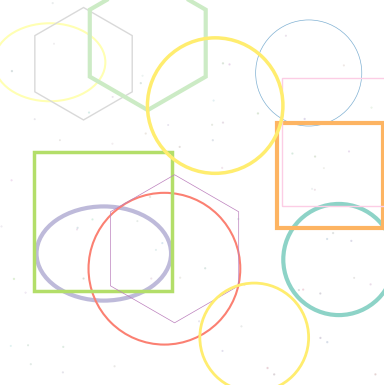[{"shape": "circle", "thickness": 3, "radius": 0.72, "center": [0.88, 0.326]}, {"shape": "oval", "thickness": 1.5, "radius": 0.72, "center": [0.129, 0.838]}, {"shape": "oval", "thickness": 3, "radius": 0.87, "center": [0.27, 0.342]}, {"shape": "circle", "thickness": 1.5, "radius": 0.99, "center": [0.427, 0.302]}, {"shape": "circle", "thickness": 0.5, "radius": 0.69, "center": [0.802, 0.81]}, {"shape": "square", "thickness": 3, "radius": 0.68, "center": [0.857, 0.545]}, {"shape": "square", "thickness": 2.5, "radius": 0.9, "center": [0.268, 0.425]}, {"shape": "square", "thickness": 1, "radius": 0.83, "center": [0.899, 0.631]}, {"shape": "hexagon", "thickness": 1, "radius": 0.73, "center": [0.217, 0.834]}, {"shape": "hexagon", "thickness": 0.5, "radius": 0.96, "center": [0.453, 0.354]}, {"shape": "hexagon", "thickness": 3, "radius": 0.87, "center": [0.384, 0.888]}, {"shape": "circle", "thickness": 2.5, "radius": 0.88, "center": [0.559, 0.726]}, {"shape": "circle", "thickness": 2, "radius": 0.71, "center": [0.66, 0.123]}]